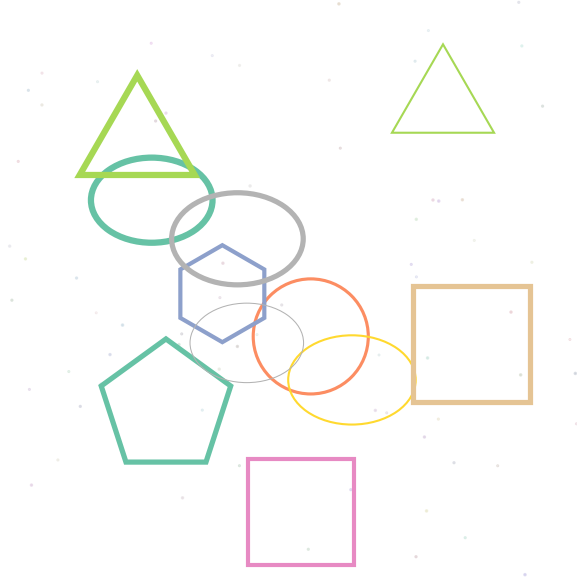[{"shape": "oval", "thickness": 3, "radius": 0.53, "center": [0.263, 0.652]}, {"shape": "pentagon", "thickness": 2.5, "radius": 0.59, "center": [0.287, 0.294]}, {"shape": "circle", "thickness": 1.5, "radius": 0.5, "center": [0.538, 0.417]}, {"shape": "hexagon", "thickness": 2, "radius": 0.42, "center": [0.385, 0.491]}, {"shape": "square", "thickness": 2, "radius": 0.46, "center": [0.521, 0.113]}, {"shape": "triangle", "thickness": 1, "radius": 0.51, "center": [0.767, 0.82]}, {"shape": "triangle", "thickness": 3, "radius": 0.58, "center": [0.238, 0.754]}, {"shape": "oval", "thickness": 1, "radius": 0.55, "center": [0.609, 0.341]}, {"shape": "square", "thickness": 2.5, "radius": 0.5, "center": [0.816, 0.403]}, {"shape": "oval", "thickness": 0.5, "radius": 0.49, "center": [0.427, 0.405]}, {"shape": "oval", "thickness": 2.5, "radius": 0.57, "center": [0.411, 0.586]}]